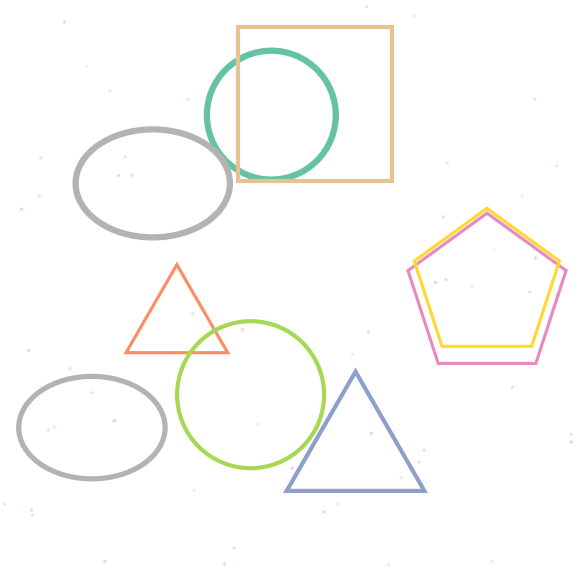[{"shape": "circle", "thickness": 3, "radius": 0.56, "center": [0.47, 0.8]}, {"shape": "triangle", "thickness": 1.5, "radius": 0.51, "center": [0.306, 0.439]}, {"shape": "triangle", "thickness": 2, "radius": 0.69, "center": [0.616, 0.218]}, {"shape": "pentagon", "thickness": 1.5, "radius": 0.72, "center": [0.843, 0.486]}, {"shape": "circle", "thickness": 2, "radius": 0.64, "center": [0.434, 0.316]}, {"shape": "pentagon", "thickness": 1.5, "radius": 0.66, "center": [0.843, 0.506]}, {"shape": "square", "thickness": 2, "radius": 0.67, "center": [0.546, 0.818]}, {"shape": "oval", "thickness": 3, "radius": 0.67, "center": [0.265, 0.682]}, {"shape": "oval", "thickness": 2.5, "radius": 0.63, "center": [0.159, 0.259]}]